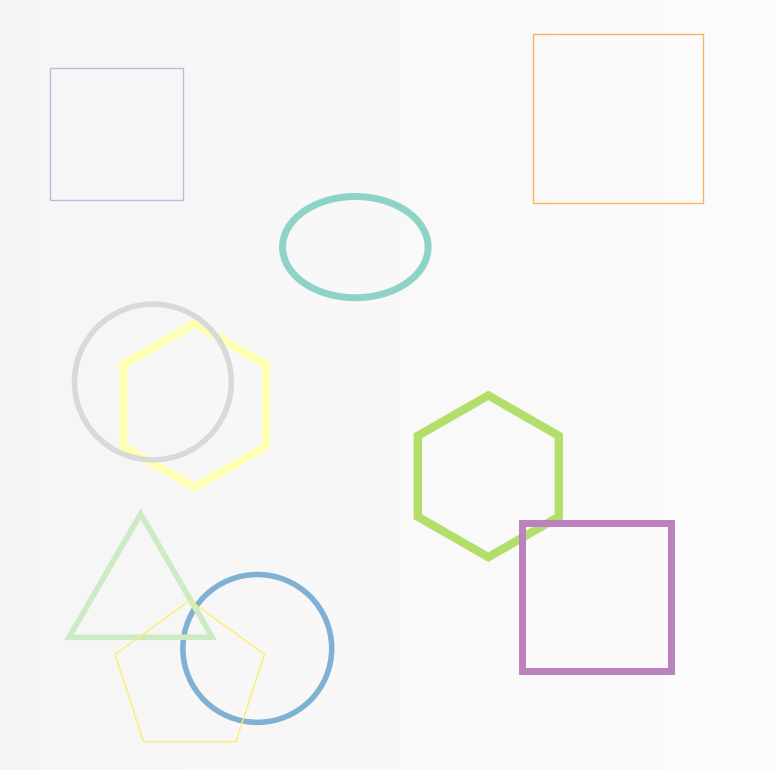[{"shape": "oval", "thickness": 2.5, "radius": 0.47, "center": [0.458, 0.679]}, {"shape": "hexagon", "thickness": 3, "radius": 0.53, "center": [0.251, 0.473]}, {"shape": "square", "thickness": 0.5, "radius": 0.43, "center": [0.151, 0.826]}, {"shape": "circle", "thickness": 2, "radius": 0.48, "center": [0.332, 0.158]}, {"shape": "square", "thickness": 0.5, "radius": 0.55, "center": [0.797, 0.846]}, {"shape": "hexagon", "thickness": 3, "radius": 0.53, "center": [0.63, 0.381]}, {"shape": "circle", "thickness": 2, "radius": 0.51, "center": [0.197, 0.504]}, {"shape": "square", "thickness": 2.5, "radius": 0.48, "center": [0.769, 0.225]}, {"shape": "triangle", "thickness": 2, "radius": 0.53, "center": [0.181, 0.226]}, {"shape": "pentagon", "thickness": 0.5, "radius": 0.51, "center": [0.245, 0.119]}]